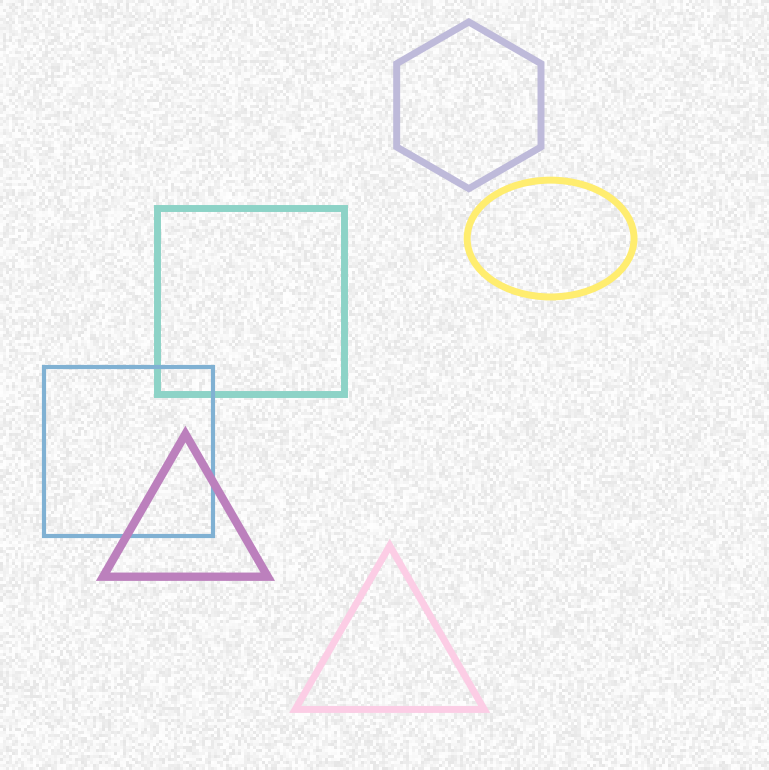[{"shape": "square", "thickness": 2.5, "radius": 0.61, "center": [0.325, 0.609]}, {"shape": "hexagon", "thickness": 2.5, "radius": 0.54, "center": [0.609, 0.863]}, {"shape": "square", "thickness": 1.5, "radius": 0.55, "center": [0.167, 0.413]}, {"shape": "triangle", "thickness": 2.5, "radius": 0.71, "center": [0.506, 0.15]}, {"shape": "triangle", "thickness": 3, "radius": 0.62, "center": [0.241, 0.313]}, {"shape": "oval", "thickness": 2.5, "radius": 0.54, "center": [0.715, 0.69]}]